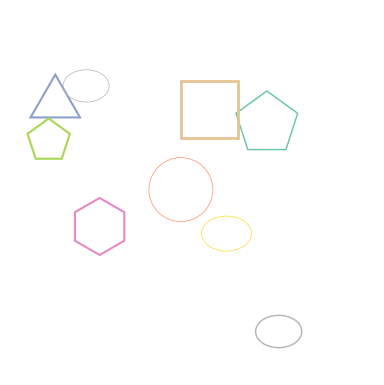[{"shape": "pentagon", "thickness": 1, "radius": 0.42, "center": [0.693, 0.68]}, {"shape": "circle", "thickness": 0.5, "radius": 0.42, "center": [0.47, 0.507]}, {"shape": "triangle", "thickness": 1.5, "radius": 0.37, "center": [0.144, 0.732]}, {"shape": "hexagon", "thickness": 1.5, "radius": 0.37, "center": [0.259, 0.412]}, {"shape": "pentagon", "thickness": 1.5, "radius": 0.29, "center": [0.126, 0.634]}, {"shape": "oval", "thickness": 0.5, "radius": 0.32, "center": [0.588, 0.393]}, {"shape": "square", "thickness": 2, "radius": 0.37, "center": [0.544, 0.716]}, {"shape": "oval", "thickness": 1, "radius": 0.3, "center": [0.724, 0.139]}, {"shape": "oval", "thickness": 0.5, "radius": 0.3, "center": [0.224, 0.777]}]